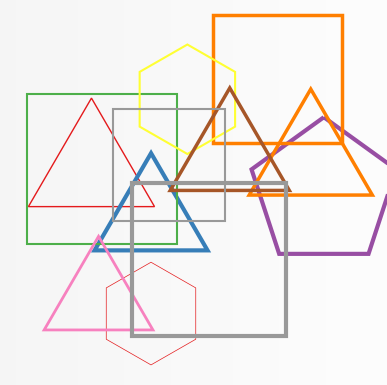[{"shape": "hexagon", "thickness": 0.5, "radius": 0.67, "center": [0.39, 0.186]}, {"shape": "triangle", "thickness": 1, "radius": 0.94, "center": [0.236, 0.557]}, {"shape": "triangle", "thickness": 3, "radius": 0.84, "center": [0.39, 0.434]}, {"shape": "square", "thickness": 1.5, "radius": 0.97, "center": [0.263, 0.561]}, {"shape": "pentagon", "thickness": 3, "radius": 0.98, "center": [0.836, 0.499]}, {"shape": "square", "thickness": 2.5, "radius": 0.83, "center": [0.716, 0.794]}, {"shape": "triangle", "thickness": 2.5, "radius": 0.92, "center": [0.802, 0.585]}, {"shape": "hexagon", "thickness": 1.5, "radius": 0.71, "center": [0.484, 0.742]}, {"shape": "triangle", "thickness": 2.5, "radius": 0.89, "center": [0.593, 0.594]}, {"shape": "triangle", "thickness": 2, "radius": 0.81, "center": [0.254, 0.224]}, {"shape": "square", "thickness": 3, "radius": 0.99, "center": [0.539, 0.327]}, {"shape": "square", "thickness": 1.5, "radius": 0.73, "center": [0.436, 0.57]}]